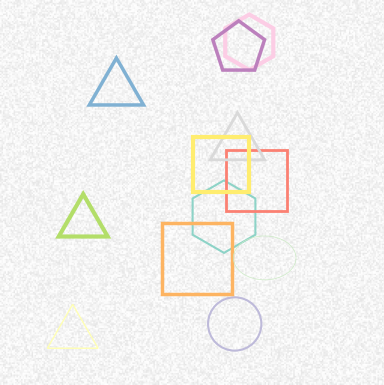[{"shape": "hexagon", "thickness": 1.5, "radius": 0.47, "center": [0.582, 0.437]}, {"shape": "triangle", "thickness": 1, "radius": 0.38, "center": [0.189, 0.133]}, {"shape": "circle", "thickness": 1.5, "radius": 0.35, "center": [0.61, 0.159]}, {"shape": "square", "thickness": 2, "radius": 0.4, "center": [0.667, 0.53]}, {"shape": "triangle", "thickness": 2.5, "radius": 0.41, "center": [0.302, 0.768]}, {"shape": "square", "thickness": 2.5, "radius": 0.46, "center": [0.511, 0.329]}, {"shape": "triangle", "thickness": 3, "radius": 0.37, "center": [0.216, 0.422]}, {"shape": "hexagon", "thickness": 3, "radius": 0.36, "center": [0.647, 0.89]}, {"shape": "triangle", "thickness": 2, "radius": 0.41, "center": [0.617, 0.626]}, {"shape": "pentagon", "thickness": 2.5, "radius": 0.35, "center": [0.62, 0.875]}, {"shape": "oval", "thickness": 0.5, "radius": 0.41, "center": [0.687, 0.33]}, {"shape": "square", "thickness": 3, "radius": 0.36, "center": [0.574, 0.573]}]